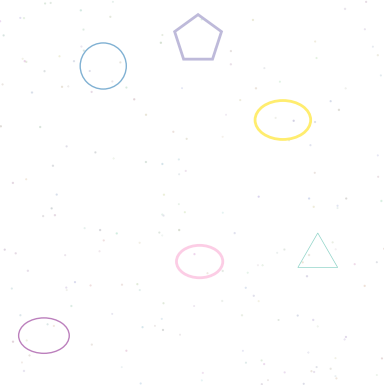[{"shape": "triangle", "thickness": 0.5, "radius": 0.3, "center": [0.825, 0.335]}, {"shape": "pentagon", "thickness": 2, "radius": 0.32, "center": [0.514, 0.898]}, {"shape": "circle", "thickness": 1, "radius": 0.3, "center": [0.268, 0.829]}, {"shape": "oval", "thickness": 2, "radius": 0.3, "center": [0.519, 0.321]}, {"shape": "oval", "thickness": 1, "radius": 0.33, "center": [0.114, 0.128]}, {"shape": "oval", "thickness": 2, "radius": 0.36, "center": [0.735, 0.688]}]